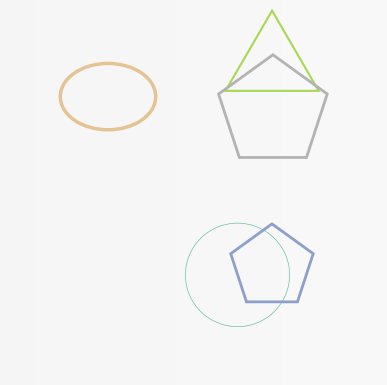[{"shape": "circle", "thickness": 0.5, "radius": 0.67, "center": [0.613, 0.286]}, {"shape": "pentagon", "thickness": 2, "radius": 0.56, "center": [0.702, 0.306]}, {"shape": "triangle", "thickness": 1.5, "radius": 0.69, "center": [0.702, 0.833]}, {"shape": "oval", "thickness": 2.5, "radius": 0.62, "center": [0.279, 0.749]}, {"shape": "pentagon", "thickness": 2, "radius": 0.74, "center": [0.704, 0.71]}]